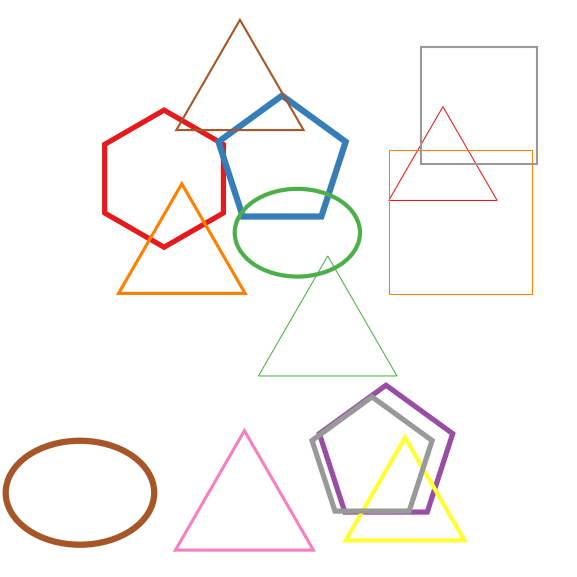[{"shape": "hexagon", "thickness": 2.5, "radius": 0.59, "center": [0.284, 0.69]}, {"shape": "triangle", "thickness": 0.5, "radius": 0.54, "center": [0.767, 0.706]}, {"shape": "pentagon", "thickness": 3, "radius": 0.58, "center": [0.488, 0.718]}, {"shape": "triangle", "thickness": 0.5, "radius": 0.69, "center": [0.567, 0.417]}, {"shape": "oval", "thickness": 2, "radius": 0.54, "center": [0.515, 0.596]}, {"shape": "pentagon", "thickness": 2.5, "radius": 0.61, "center": [0.668, 0.211]}, {"shape": "triangle", "thickness": 1.5, "radius": 0.63, "center": [0.315, 0.554]}, {"shape": "square", "thickness": 0.5, "radius": 0.62, "center": [0.798, 0.615]}, {"shape": "triangle", "thickness": 2, "radius": 0.59, "center": [0.701, 0.123]}, {"shape": "triangle", "thickness": 1, "radius": 0.64, "center": [0.416, 0.838]}, {"shape": "oval", "thickness": 3, "radius": 0.64, "center": [0.138, 0.146]}, {"shape": "triangle", "thickness": 1.5, "radius": 0.69, "center": [0.423, 0.116]}, {"shape": "square", "thickness": 1, "radius": 0.51, "center": [0.829, 0.816]}, {"shape": "pentagon", "thickness": 2.5, "radius": 0.55, "center": [0.644, 0.203]}]